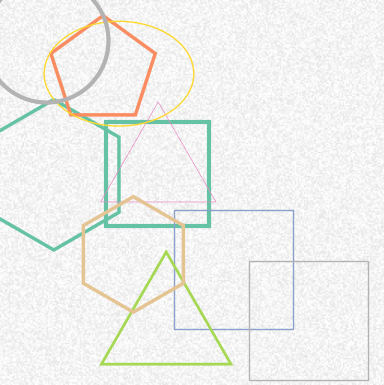[{"shape": "square", "thickness": 3, "radius": 0.67, "center": [0.409, 0.547]}, {"shape": "hexagon", "thickness": 2.5, "radius": 0.98, "center": [0.14, 0.546]}, {"shape": "pentagon", "thickness": 2.5, "radius": 0.71, "center": [0.268, 0.817]}, {"shape": "square", "thickness": 1, "radius": 0.77, "center": [0.607, 0.301]}, {"shape": "triangle", "thickness": 0.5, "radius": 0.87, "center": [0.411, 0.562]}, {"shape": "triangle", "thickness": 2, "radius": 0.97, "center": [0.432, 0.151]}, {"shape": "oval", "thickness": 1, "radius": 0.97, "center": [0.309, 0.809]}, {"shape": "hexagon", "thickness": 2.5, "radius": 0.75, "center": [0.346, 0.339]}, {"shape": "circle", "thickness": 3, "radius": 0.8, "center": [0.121, 0.894]}, {"shape": "square", "thickness": 1, "radius": 0.77, "center": [0.801, 0.167]}]